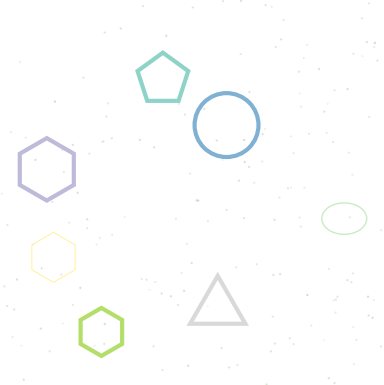[{"shape": "pentagon", "thickness": 3, "radius": 0.35, "center": [0.423, 0.794]}, {"shape": "hexagon", "thickness": 3, "radius": 0.41, "center": [0.122, 0.56]}, {"shape": "circle", "thickness": 3, "radius": 0.41, "center": [0.588, 0.675]}, {"shape": "hexagon", "thickness": 3, "radius": 0.31, "center": [0.263, 0.138]}, {"shape": "triangle", "thickness": 3, "radius": 0.41, "center": [0.566, 0.2]}, {"shape": "oval", "thickness": 1, "radius": 0.29, "center": [0.894, 0.432]}, {"shape": "hexagon", "thickness": 0.5, "radius": 0.32, "center": [0.139, 0.332]}]